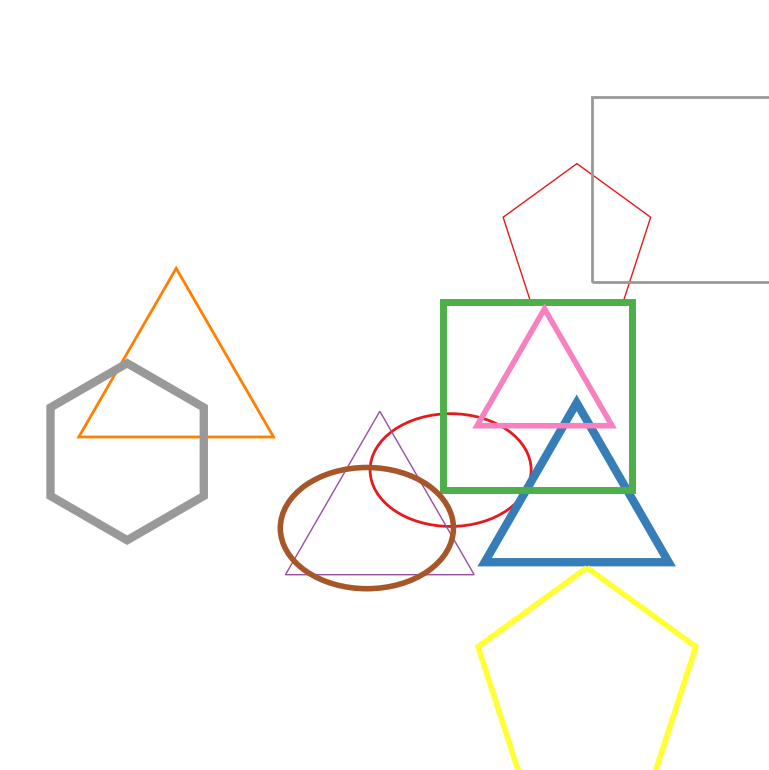[{"shape": "oval", "thickness": 1, "radius": 0.52, "center": [0.585, 0.39]}, {"shape": "pentagon", "thickness": 0.5, "radius": 0.5, "center": [0.749, 0.687]}, {"shape": "triangle", "thickness": 3, "radius": 0.69, "center": [0.749, 0.339]}, {"shape": "square", "thickness": 2.5, "radius": 0.61, "center": [0.698, 0.486]}, {"shape": "triangle", "thickness": 0.5, "radius": 0.71, "center": [0.493, 0.324]}, {"shape": "triangle", "thickness": 1, "radius": 0.73, "center": [0.229, 0.506]}, {"shape": "pentagon", "thickness": 2, "radius": 0.74, "center": [0.762, 0.114]}, {"shape": "oval", "thickness": 2, "radius": 0.56, "center": [0.476, 0.314]}, {"shape": "triangle", "thickness": 2, "radius": 0.51, "center": [0.707, 0.498]}, {"shape": "square", "thickness": 1, "radius": 0.6, "center": [0.89, 0.754]}, {"shape": "hexagon", "thickness": 3, "radius": 0.57, "center": [0.165, 0.413]}]